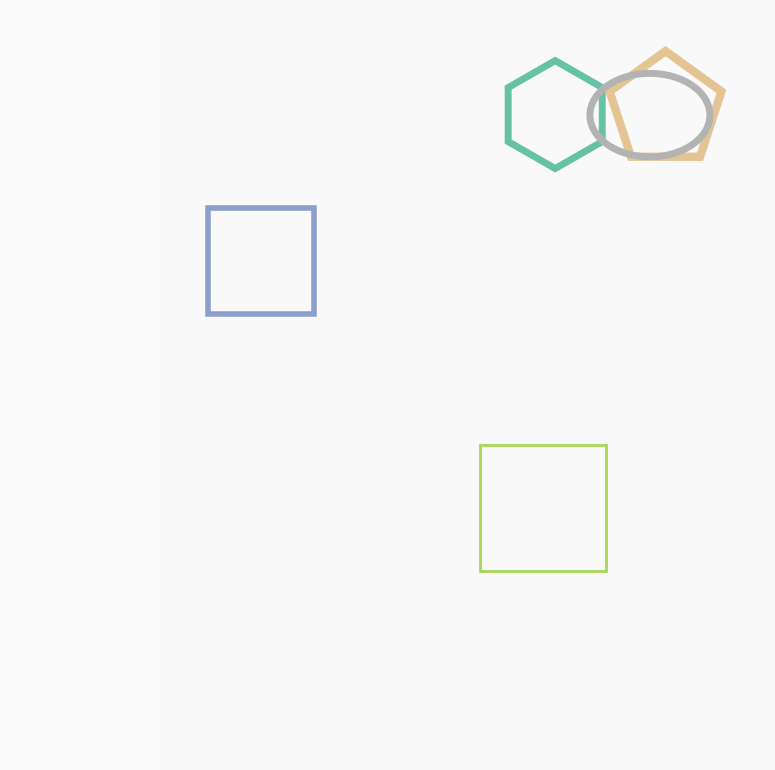[{"shape": "hexagon", "thickness": 2.5, "radius": 0.35, "center": [0.716, 0.851]}, {"shape": "square", "thickness": 2, "radius": 0.34, "center": [0.337, 0.661]}, {"shape": "square", "thickness": 1, "radius": 0.41, "center": [0.7, 0.34]}, {"shape": "pentagon", "thickness": 3, "radius": 0.38, "center": [0.859, 0.858]}, {"shape": "oval", "thickness": 2.5, "radius": 0.39, "center": [0.839, 0.85]}]